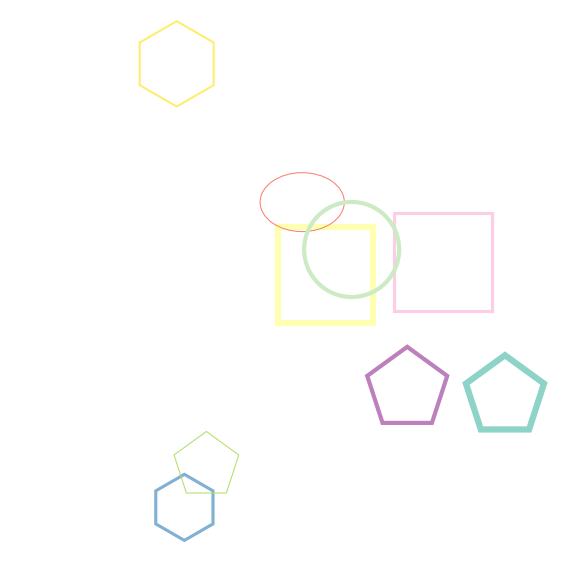[{"shape": "pentagon", "thickness": 3, "radius": 0.36, "center": [0.874, 0.313]}, {"shape": "square", "thickness": 3, "radius": 0.41, "center": [0.563, 0.523]}, {"shape": "oval", "thickness": 0.5, "radius": 0.36, "center": [0.523, 0.649]}, {"shape": "hexagon", "thickness": 1.5, "radius": 0.29, "center": [0.319, 0.121]}, {"shape": "pentagon", "thickness": 0.5, "radius": 0.29, "center": [0.357, 0.193]}, {"shape": "square", "thickness": 1.5, "radius": 0.42, "center": [0.767, 0.545]}, {"shape": "pentagon", "thickness": 2, "radius": 0.36, "center": [0.705, 0.326]}, {"shape": "circle", "thickness": 2, "radius": 0.41, "center": [0.609, 0.567]}, {"shape": "hexagon", "thickness": 1, "radius": 0.37, "center": [0.306, 0.889]}]